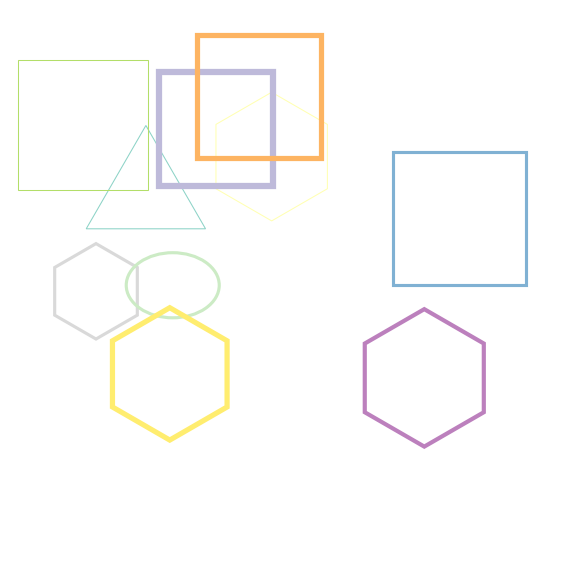[{"shape": "triangle", "thickness": 0.5, "radius": 0.6, "center": [0.253, 0.663]}, {"shape": "hexagon", "thickness": 0.5, "radius": 0.56, "center": [0.47, 0.728]}, {"shape": "square", "thickness": 3, "radius": 0.49, "center": [0.374, 0.776]}, {"shape": "square", "thickness": 1.5, "radius": 0.58, "center": [0.796, 0.62]}, {"shape": "square", "thickness": 2.5, "radius": 0.54, "center": [0.448, 0.832]}, {"shape": "square", "thickness": 0.5, "radius": 0.56, "center": [0.144, 0.783]}, {"shape": "hexagon", "thickness": 1.5, "radius": 0.41, "center": [0.166, 0.495]}, {"shape": "hexagon", "thickness": 2, "radius": 0.6, "center": [0.735, 0.345]}, {"shape": "oval", "thickness": 1.5, "radius": 0.4, "center": [0.299, 0.505]}, {"shape": "hexagon", "thickness": 2.5, "radius": 0.57, "center": [0.294, 0.352]}]